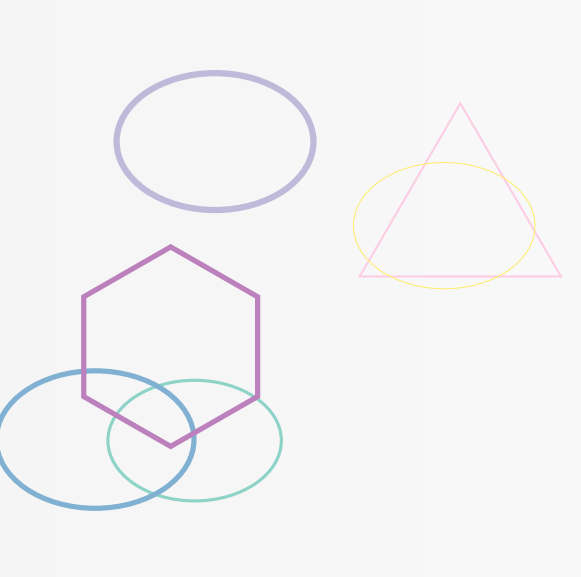[{"shape": "oval", "thickness": 1.5, "radius": 0.75, "center": [0.335, 0.236]}, {"shape": "oval", "thickness": 3, "radius": 0.85, "center": [0.37, 0.754]}, {"shape": "oval", "thickness": 2.5, "radius": 0.85, "center": [0.164, 0.238]}, {"shape": "triangle", "thickness": 1, "radius": 1.0, "center": [0.792, 0.62]}, {"shape": "hexagon", "thickness": 2.5, "radius": 0.86, "center": [0.294, 0.399]}, {"shape": "oval", "thickness": 0.5, "radius": 0.78, "center": [0.764, 0.608]}]